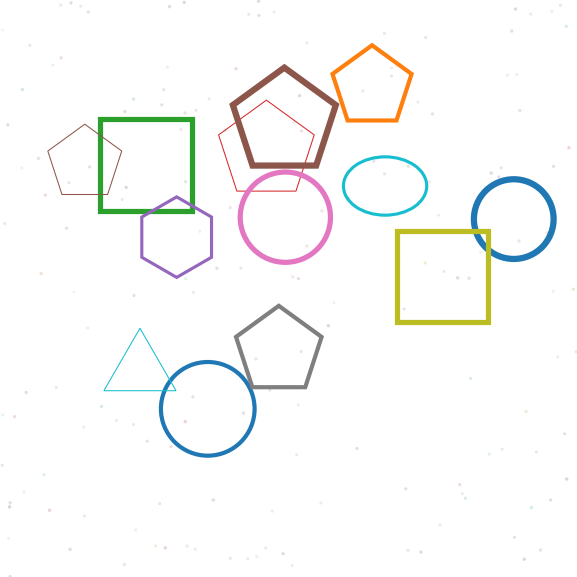[{"shape": "circle", "thickness": 3, "radius": 0.35, "center": [0.89, 0.62]}, {"shape": "circle", "thickness": 2, "radius": 0.41, "center": [0.36, 0.291]}, {"shape": "pentagon", "thickness": 2, "radius": 0.36, "center": [0.644, 0.849]}, {"shape": "square", "thickness": 2.5, "radius": 0.4, "center": [0.253, 0.713]}, {"shape": "pentagon", "thickness": 0.5, "radius": 0.44, "center": [0.461, 0.739]}, {"shape": "hexagon", "thickness": 1.5, "radius": 0.35, "center": [0.306, 0.588]}, {"shape": "pentagon", "thickness": 3, "radius": 0.47, "center": [0.492, 0.788]}, {"shape": "pentagon", "thickness": 0.5, "radius": 0.34, "center": [0.147, 0.717]}, {"shape": "circle", "thickness": 2.5, "radius": 0.39, "center": [0.494, 0.623]}, {"shape": "pentagon", "thickness": 2, "radius": 0.39, "center": [0.483, 0.392]}, {"shape": "square", "thickness": 2.5, "radius": 0.39, "center": [0.766, 0.52]}, {"shape": "oval", "thickness": 1.5, "radius": 0.36, "center": [0.667, 0.677]}, {"shape": "triangle", "thickness": 0.5, "radius": 0.36, "center": [0.242, 0.359]}]